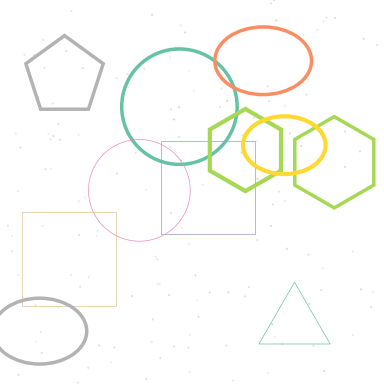[{"shape": "triangle", "thickness": 0.5, "radius": 0.53, "center": [0.765, 0.16]}, {"shape": "circle", "thickness": 2.5, "radius": 0.75, "center": [0.466, 0.723]}, {"shape": "oval", "thickness": 2.5, "radius": 0.63, "center": [0.684, 0.842]}, {"shape": "square", "thickness": 0.5, "radius": 0.61, "center": [0.54, 0.513]}, {"shape": "circle", "thickness": 0.5, "radius": 0.66, "center": [0.362, 0.506]}, {"shape": "hexagon", "thickness": 3, "radius": 0.53, "center": [0.637, 0.61]}, {"shape": "hexagon", "thickness": 2.5, "radius": 0.59, "center": [0.868, 0.579]}, {"shape": "oval", "thickness": 3, "radius": 0.54, "center": [0.738, 0.623]}, {"shape": "square", "thickness": 0.5, "radius": 0.61, "center": [0.18, 0.327]}, {"shape": "pentagon", "thickness": 2.5, "radius": 0.53, "center": [0.168, 0.802]}, {"shape": "oval", "thickness": 2.5, "radius": 0.61, "center": [0.103, 0.14]}]